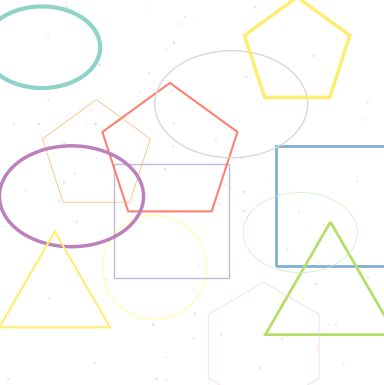[{"shape": "oval", "thickness": 3, "radius": 0.76, "center": [0.109, 0.877]}, {"shape": "circle", "thickness": 1, "radius": 0.68, "center": [0.401, 0.305]}, {"shape": "square", "thickness": 1, "radius": 0.74, "center": [0.445, 0.427]}, {"shape": "pentagon", "thickness": 1.5, "radius": 0.92, "center": [0.441, 0.6]}, {"shape": "square", "thickness": 2, "radius": 0.78, "center": [0.873, 0.464]}, {"shape": "pentagon", "thickness": 0.5, "radius": 0.74, "center": [0.25, 0.594]}, {"shape": "triangle", "thickness": 2, "radius": 0.98, "center": [0.858, 0.228]}, {"shape": "hexagon", "thickness": 0.5, "radius": 0.83, "center": [0.685, 0.101]}, {"shape": "oval", "thickness": 1, "radius": 0.99, "center": [0.601, 0.729]}, {"shape": "oval", "thickness": 2.5, "radius": 0.94, "center": [0.186, 0.49]}, {"shape": "oval", "thickness": 0.5, "radius": 0.74, "center": [0.78, 0.396]}, {"shape": "pentagon", "thickness": 2.5, "radius": 0.72, "center": [0.772, 0.864]}, {"shape": "triangle", "thickness": 1.5, "radius": 0.83, "center": [0.142, 0.233]}]